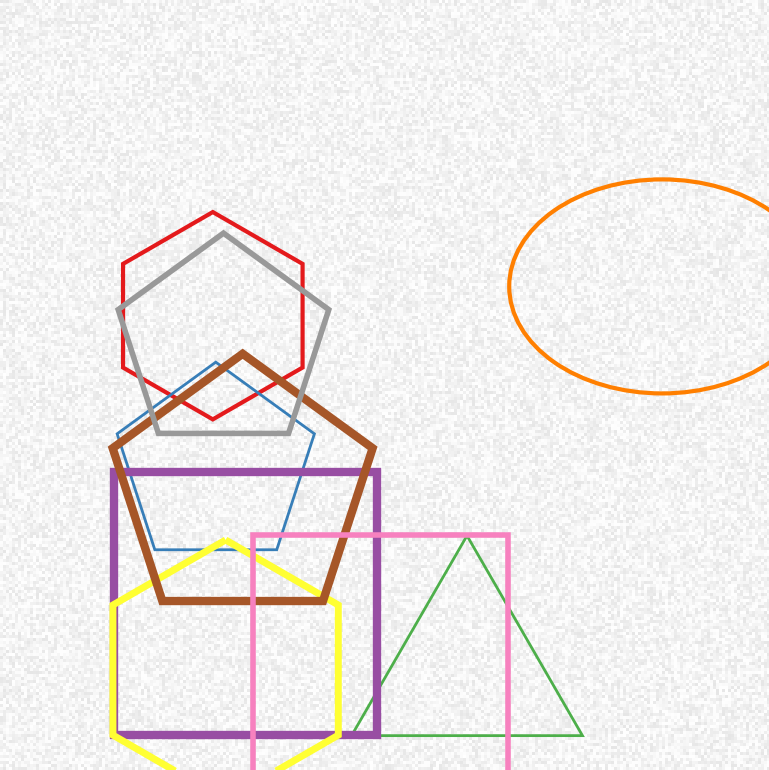[{"shape": "hexagon", "thickness": 1.5, "radius": 0.67, "center": [0.276, 0.59]}, {"shape": "pentagon", "thickness": 1, "radius": 0.67, "center": [0.28, 0.395]}, {"shape": "triangle", "thickness": 1, "radius": 0.87, "center": [0.607, 0.131]}, {"shape": "square", "thickness": 3, "radius": 0.85, "center": [0.319, 0.216]}, {"shape": "oval", "thickness": 1.5, "radius": 0.99, "center": [0.86, 0.628]}, {"shape": "hexagon", "thickness": 2.5, "radius": 0.84, "center": [0.293, 0.13]}, {"shape": "pentagon", "thickness": 3, "radius": 0.89, "center": [0.315, 0.363]}, {"shape": "square", "thickness": 2, "radius": 0.83, "center": [0.494, 0.14]}, {"shape": "pentagon", "thickness": 2, "radius": 0.72, "center": [0.29, 0.553]}]